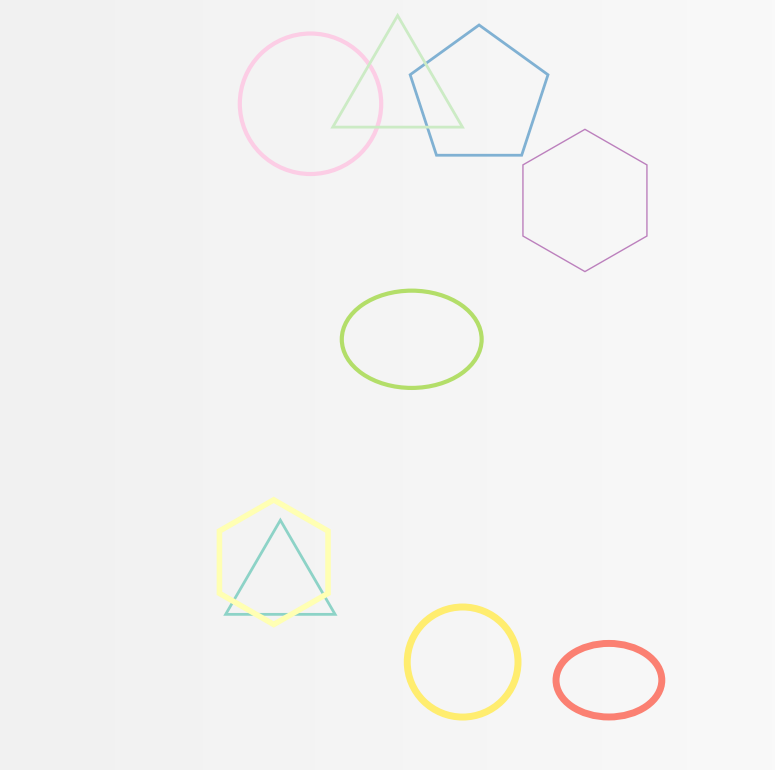[{"shape": "triangle", "thickness": 1, "radius": 0.41, "center": [0.362, 0.243]}, {"shape": "hexagon", "thickness": 2, "radius": 0.4, "center": [0.353, 0.27]}, {"shape": "oval", "thickness": 2.5, "radius": 0.34, "center": [0.786, 0.117]}, {"shape": "pentagon", "thickness": 1, "radius": 0.47, "center": [0.618, 0.874]}, {"shape": "oval", "thickness": 1.5, "radius": 0.45, "center": [0.531, 0.559]}, {"shape": "circle", "thickness": 1.5, "radius": 0.46, "center": [0.401, 0.865]}, {"shape": "hexagon", "thickness": 0.5, "radius": 0.46, "center": [0.755, 0.74]}, {"shape": "triangle", "thickness": 1, "radius": 0.48, "center": [0.513, 0.883]}, {"shape": "circle", "thickness": 2.5, "radius": 0.36, "center": [0.597, 0.14]}]